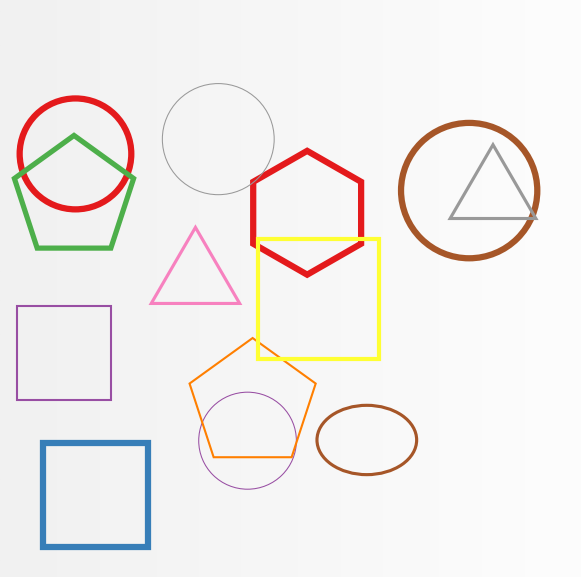[{"shape": "hexagon", "thickness": 3, "radius": 0.54, "center": [0.528, 0.631]}, {"shape": "circle", "thickness": 3, "radius": 0.48, "center": [0.13, 0.733]}, {"shape": "square", "thickness": 3, "radius": 0.45, "center": [0.164, 0.142]}, {"shape": "pentagon", "thickness": 2.5, "radius": 0.54, "center": [0.127, 0.657]}, {"shape": "circle", "thickness": 0.5, "radius": 0.42, "center": [0.426, 0.236]}, {"shape": "square", "thickness": 1, "radius": 0.4, "center": [0.111, 0.388]}, {"shape": "pentagon", "thickness": 1, "radius": 0.57, "center": [0.435, 0.3]}, {"shape": "square", "thickness": 2, "radius": 0.52, "center": [0.548, 0.482]}, {"shape": "circle", "thickness": 3, "radius": 0.59, "center": [0.807, 0.669]}, {"shape": "oval", "thickness": 1.5, "radius": 0.43, "center": [0.631, 0.237]}, {"shape": "triangle", "thickness": 1.5, "radius": 0.44, "center": [0.336, 0.518]}, {"shape": "circle", "thickness": 0.5, "radius": 0.48, "center": [0.376, 0.758]}, {"shape": "triangle", "thickness": 1.5, "radius": 0.43, "center": [0.848, 0.663]}]